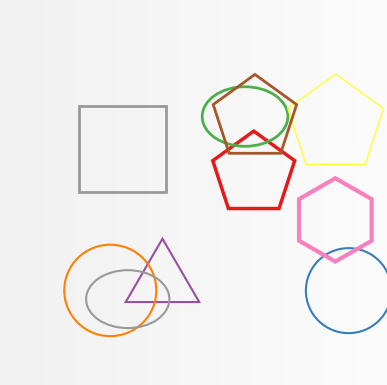[{"shape": "pentagon", "thickness": 2.5, "radius": 0.56, "center": [0.655, 0.548]}, {"shape": "circle", "thickness": 1.5, "radius": 0.55, "center": [0.9, 0.245]}, {"shape": "oval", "thickness": 2, "radius": 0.55, "center": [0.632, 0.697]}, {"shape": "triangle", "thickness": 1.5, "radius": 0.55, "center": [0.419, 0.27]}, {"shape": "circle", "thickness": 1.5, "radius": 0.59, "center": [0.285, 0.246]}, {"shape": "pentagon", "thickness": 1, "radius": 0.65, "center": [0.866, 0.678]}, {"shape": "pentagon", "thickness": 2, "radius": 0.57, "center": [0.658, 0.693]}, {"shape": "hexagon", "thickness": 3, "radius": 0.54, "center": [0.865, 0.429]}, {"shape": "oval", "thickness": 1.5, "radius": 0.54, "center": [0.33, 0.223]}, {"shape": "square", "thickness": 2, "radius": 0.56, "center": [0.316, 0.612]}]